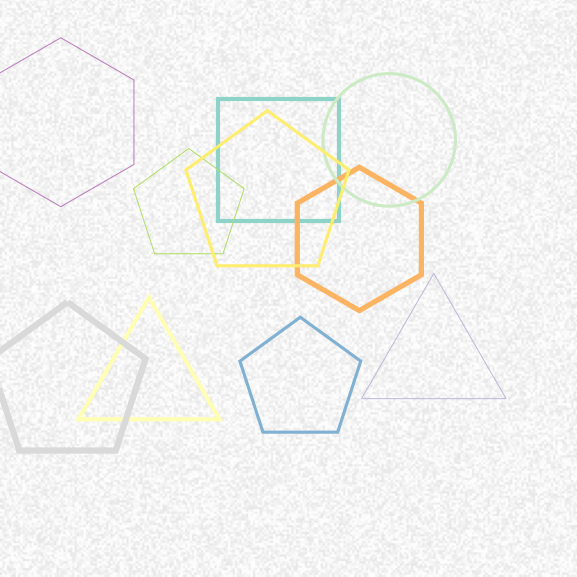[{"shape": "square", "thickness": 2, "radius": 0.53, "center": [0.482, 0.722]}, {"shape": "triangle", "thickness": 2, "radius": 0.7, "center": [0.258, 0.344]}, {"shape": "triangle", "thickness": 0.5, "radius": 0.72, "center": [0.751, 0.381]}, {"shape": "pentagon", "thickness": 1.5, "radius": 0.55, "center": [0.52, 0.34]}, {"shape": "hexagon", "thickness": 2.5, "radius": 0.62, "center": [0.622, 0.585]}, {"shape": "pentagon", "thickness": 0.5, "radius": 0.5, "center": [0.327, 0.641]}, {"shape": "pentagon", "thickness": 3, "radius": 0.71, "center": [0.117, 0.334]}, {"shape": "hexagon", "thickness": 0.5, "radius": 0.73, "center": [0.105, 0.787]}, {"shape": "circle", "thickness": 1.5, "radius": 0.57, "center": [0.674, 0.757]}, {"shape": "pentagon", "thickness": 1.5, "radius": 0.74, "center": [0.463, 0.659]}]